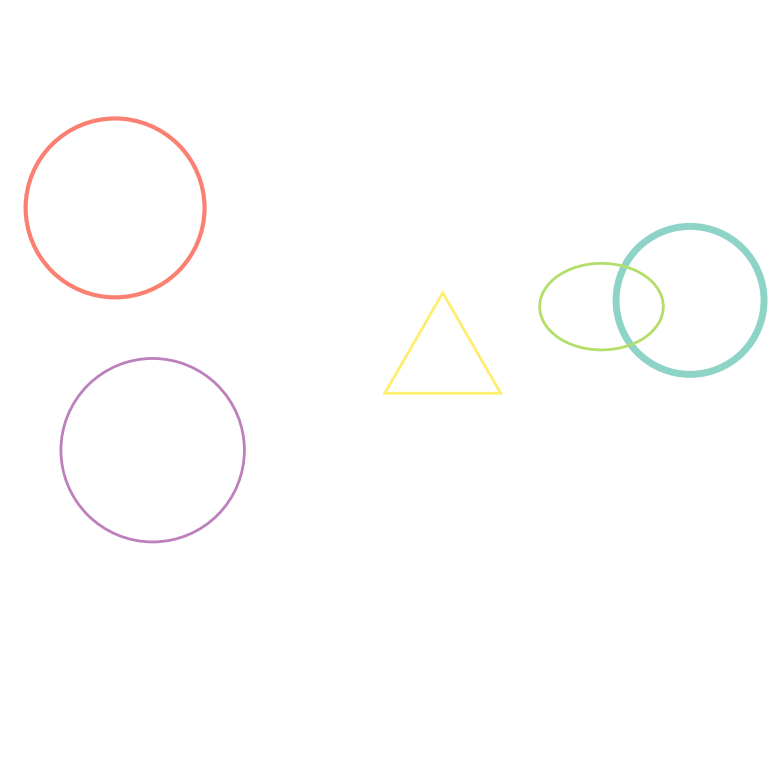[{"shape": "circle", "thickness": 2.5, "radius": 0.48, "center": [0.896, 0.61]}, {"shape": "circle", "thickness": 1.5, "radius": 0.58, "center": [0.149, 0.73]}, {"shape": "oval", "thickness": 1, "radius": 0.4, "center": [0.781, 0.602]}, {"shape": "circle", "thickness": 1, "radius": 0.6, "center": [0.198, 0.415]}, {"shape": "triangle", "thickness": 1, "radius": 0.43, "center": [0.575, 0.533]}]